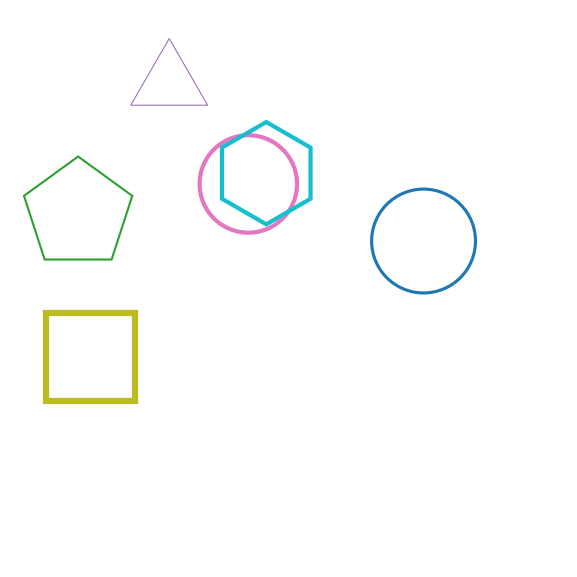[{"shape": "circle", "thickness": 1.5, "radius": 0.45, "center": [0.733, 0.582]}, {"shape": "pentagon", "thickness": 1, "radius": 0.49, "center": [0.135, 0.63]}, {"shape": "triangle", "thickness": 0.5, "radius": 0.38, "center": [0.293, 0.855]}, {"shape": "circle", "thickness": 2, "radius": 0.42, "center": [0.43, 0.681]}, {"shape": "square", "thickness": 3, "radius": 0.38, "center": [0.157, 0.381]}, {"shape": "hexagon", "thickness": 2, "radius": 0.44, "center": [0.461, 0.699]}]